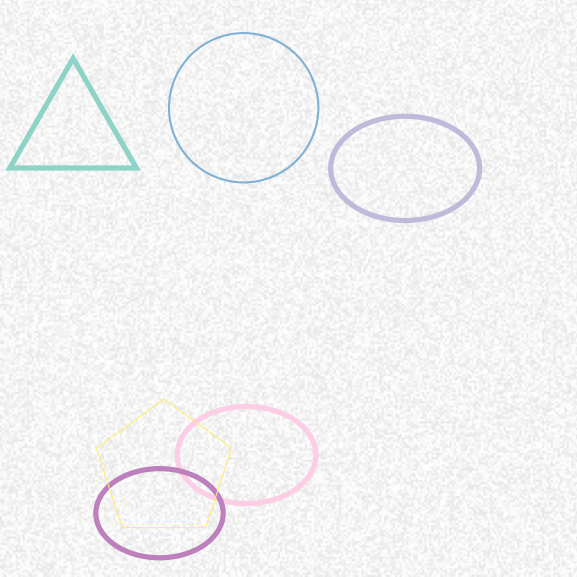[{"shape": "triangle", "thickness": 2.5, "radius": 0.63, "center": [0.127, 0.772]}, {"shape": "oval", "thickness": 2.5, "radius": 0.64, "center": [0.702, 0.708]}, {"shape": "circle", "thickness": 1, "radius": 0.65, "center": [0.422, 0.813]}, {"shape": "oval", "thickness": 2.5, "radius": 0.6, "center": [0.427, 0.211]}, {"shape": "oval", "thickness": 2.5, "radius": 0.55, "center": [0.276, 0.11]}, {"shape": "pentagon", "thickness": 0.5, "radius": 0.62, "center": [0.284, 0.185]}]